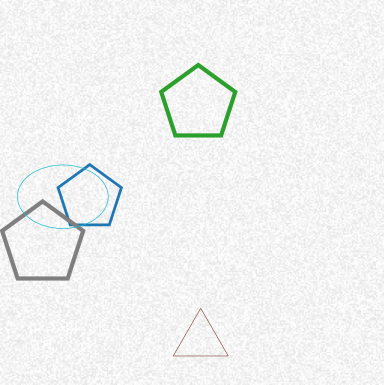[{"shape": "pentagon", "thickness": 2, "radius": 0.43, "center": [0.233, 0.486]}, {"shape": "pentagon", "thickness": 3, "radius": 0.51, "center": [0.515, 0.73]}, {"shape": "triangle", "thickness": 0.5, "radius": 0.41, "center": [0.521, 0.117]}, {"shape": "pentagon", "thickness": 3, "radius": 0.55, "center": [0.111, 0.366]}, {"shape": "oval", "thickness": 0.5, "radius": 0.59, "center": [0.163, 0.489]}]